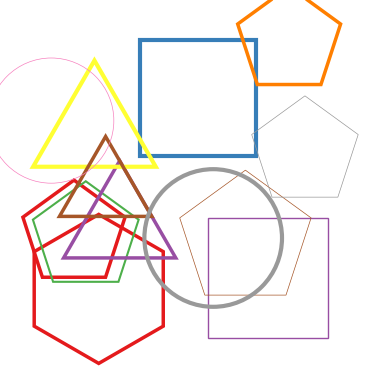[{"shape": "pentagon", "thickness": 2.5, "radius": 0.7, "center": [0.192, 0.393]}, {"shape": "hexagon", "thickness": 2.5, "radius": 0.97, "center": [0.256, 0.25]}, {"shape": "square", "thickness": 3, "radius": 0.76, "center": [0.515, 0.746]}, {"shape": "pentagon", "thickness": 1.5, "radius": 0.72, "center": [0.223, 0.385]}, {"shape": "square", "thickness": 1, "radius": 0.78, "center": [0.697, 0.277]}, {"shape": "triangle", "thickness": 2.5, "radius": 0.84, "center": [0.311, 0.414]}, {"shape": "pentagon", "thickness": 2.5, "radius": 0.7, "center": [0.751, 0.894]}, {"shape": "triangle", "thickness": 3, "radius": 0.92, "center": [0.245, 0.659]}, {"shape": "pentagon", "thickness": 0.5, "radius": 0.9, "center": [0.637, 0.379]}, {"shape": "triangle", "thickness": 2.5, "radius": 0.69, "center": [0.274, 0.507]}, {"shape": "circle", "thickness": 0.5, "radius": 0.81, "center": [0.133, 0.687]}, {"shape": "circle", "thickness": 3, "radius": 0.89, "center": [0.554, 0.382]}, {"shape": "pentagon", "thickness": 0.5, "radius": 0.73, "center": [0.792, 0.606]}]